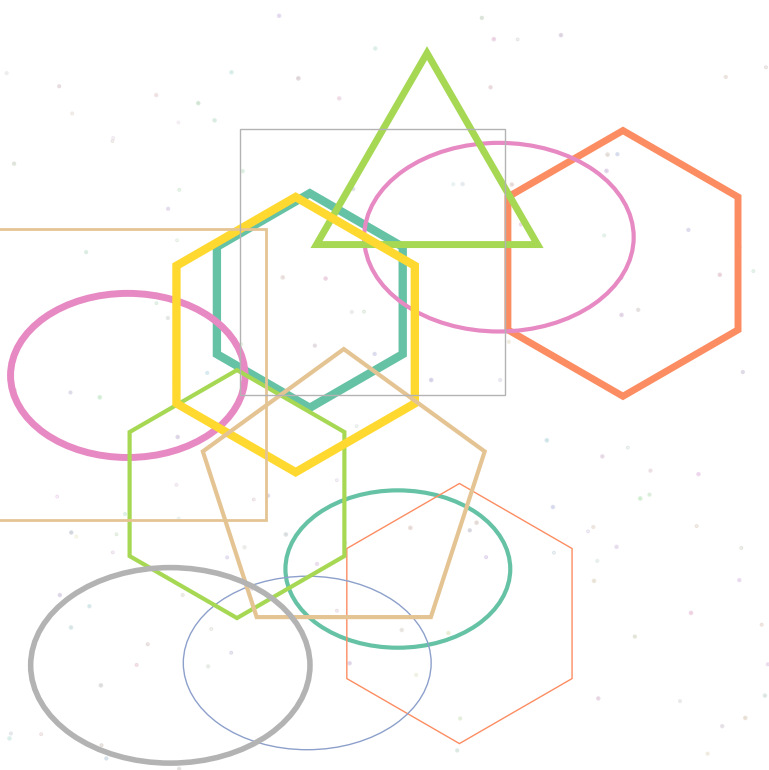[{"shape": "hexagon", "thickness": 3, "radius": 0.7, "center": [0.402, 0.61]}, {"shape": "oval", "thickness": 1.5, "radius": 0.73, "center": [0.517, 0.261]}, {"shape": "hexagon", "thickness": 2.5, "radius": 0.86, "center": [0.809, 0.658]}, {"shape": "hexagon", "thickness": 0.5, "radius": 0.84, "center": [0.597, 0.203]}, {"shape": "oval", "thickness": 0.5, "radius": 0.8, "center": [0.399, 0.139]}, {"shape": "oval", "thickness": 1.5, "radius": 0.88, "center": [0.648, 0.692]}, {"shape": "oval", "thickness": 2.5, "radius": 0.76, "center": [0.166, 0.512]}, {"shape": "hexagon", "thickness": 1.5, "radius": 0.81, "center": [0.308, 0.358]}, {"shape": "triangle", "thickness": 2.5, "radius": 0.83, "center": [0.555, 0.765]}, {"shape": "hexagon", "thickness": 3, "radius": 0.89, "center": [0.384, 0.565]}, {"shape": "square", "thickness": 1, "radius": 0.95, "center": [0.156, 0.514]}, {"shape": "pentagon", "thickness": 1.5, "radius": 0.96, "center": [0.446, 0.354]}, {"shape": "square", "thickness": 0.5, "radius": 0.86, "center": [0.484, 0.659]}, {"shape": "oval", "thickness": 2, "radius": 0.91, "center": [0.221, 0.136]}]